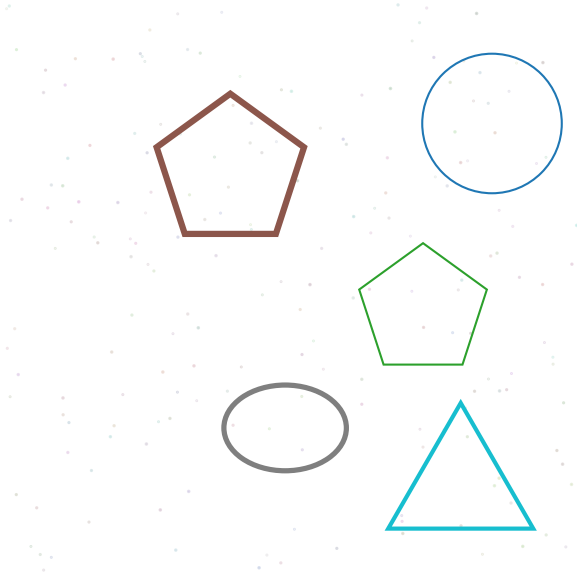[{"shape": "circle", "thickness": 1, "radius": 0.6, "center": [0.852, 0.785]}, {"shape": "pentagon", "thickness": 1, "radius": 0.58, "center": [0.733, 0.462]}, {"shape": "pentagon", "thickness": 3, "radius": 0.67, "center": [0.399, 0.703]}, {"shape": "oval", "thickness": 2.5, "radius": 0.53, "center": [0.494, 0.258]}, {"shape": "triangle", "thickness": 2, "radius": 0.73, "center": [0.798, 0.156]}]